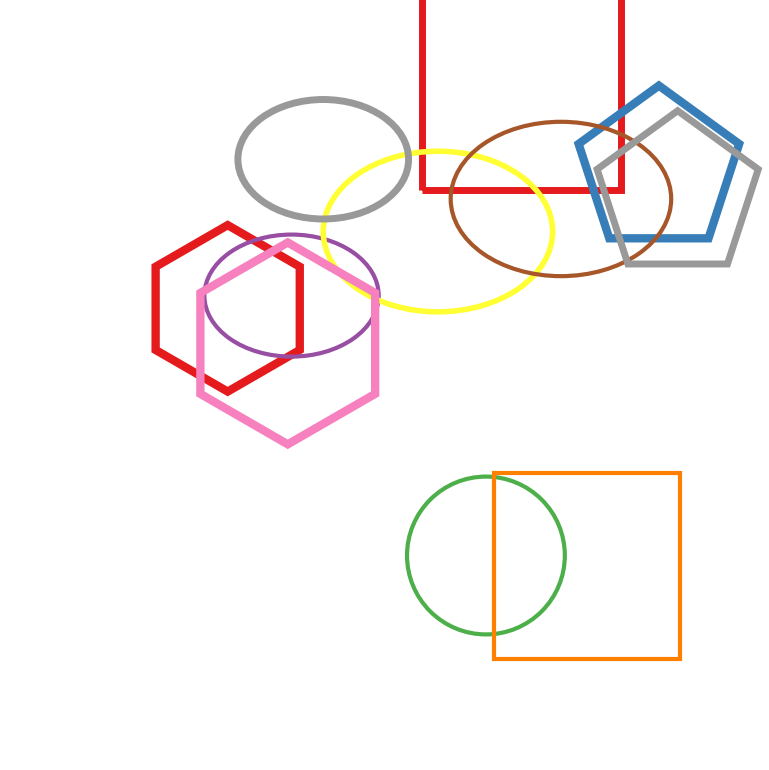[{"shape": "square", "thickness": 2.5, "radius": 0.65, "center": [0.677, 0.883]}, {"shape": "hexagon", "thickness": 3, "radius": 0.54, "center": [0.296, 0.6]}, {"shape": "pentagon", "thickness": 3, "radius": 0.55, "center": [0.856, 0.779]}, {"shape": "circle", "thickness": 1.5, "radius": 0.51, "center": [0.631, 0.279]}, {"shape": "oval", "thickness": 1.5, "radius": 0.57, "center": [0.379, 0.616]}, {"shape": "square", "thickness": 1.5, "radius": 0.61, "center": [0.762, 0.265]}, {"shape": "oval", "thickness": 2, "radius": 0.74, "center": [0.569, 0.699]}, {"shape": "oval", "thickness": 1.5, "radius": 0.72, "center": [0.728, 0.742]}, {"shape": "hexagon", "thickness": 3, "radius": 0.66, "center": [0.374, 0.554]}, {"shape": "oval", "thickness": 2.5, "radius": 0.55, "center": [0.42, 0.793]}, {"shape": "pentagon", "thickness": 2.5, "radius": 0.55, "center": [0.88, 0.746]}]